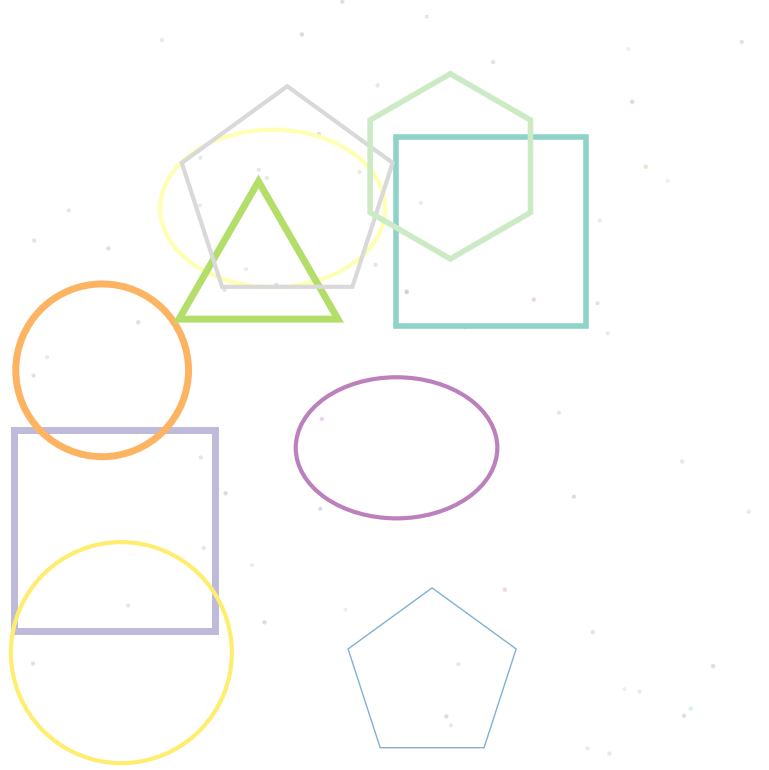[{"shape": "square", "thickness": 2, "radius": 0.62, "center": [0.638, 0.699]}, {"shape": "oval", "thickness": 1.5, "radius": 0.73, "center": [0.354, 0.729]}, {"shape": "square", "thickness": 2.5, "radius": 0.65, "center": [0.149, 0.311]}, {"shape": "pentagon", "thickness": 0.5, "radius": 0.57, "center": [0.561, 0.122]}, {"shape": "circle", "thickness": 2.5, "radius": 0.56, "center": [0.133, 0.519]}, {"shape": "triangle", "thickness": 2.5, "radius": 0.6, "center": [0.336, 0.645]}, {"shape": "pentagon", "thickness": 1.5, "radius": 0.72, "center": [0.373, 0.744]}, {"shape": "oval", "thickness": 1.5, "radius": 0.65, "center": [0.515, 0.418]}, {"shape": "hexagon", "thickness": 2, "radius": 0.6, "center": [0.585, 0.784]}, {"shape": "circle", "thickness": 1.5, "radius": 0.72, "center": [0.158, 0.152]}]